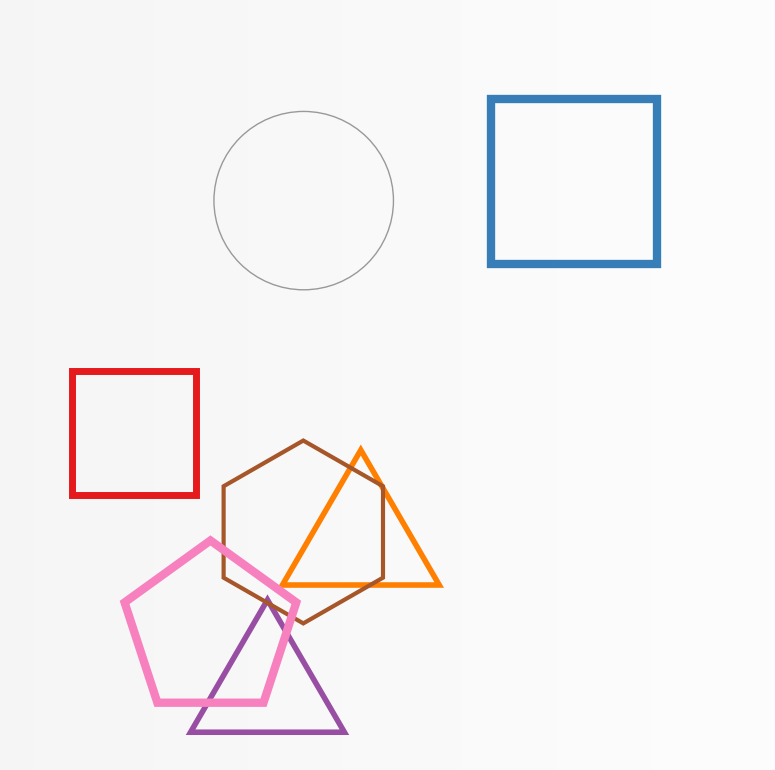[{"shape": "square", "thickness": 2.5, "radius": 0.4, "center": [0.173, 0.437]}, {"shape": "square", "thickness": 3, "radius": 0.54, "center": [0.741, 0.764]}, {"shape": "triangle", "thickness": 2, "radius": 0.57, "center": [0.345, 0.106]}, {"shape": "triangle", "thickness": 2, "radius": 0.58, "center": [0.466, 0.299]}, {"shape": "hexagon", "thickness": 1.5, "radius": 0.59, "center": [0.391, 0.309]}, {"shape": "pentagon", "thickness": 3, "radius": 0.58, "center": [0.272, 0.182]}, {"shape": "circle", "thickness": 0.5, "radius": 0.58, "center": [0.392, 0.739]}]